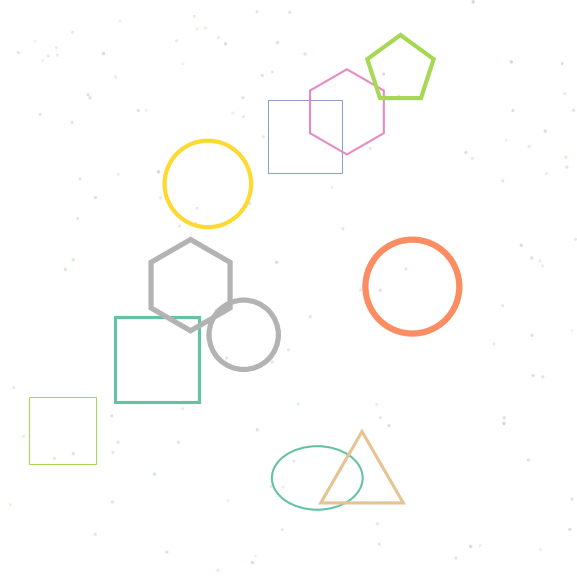[{"shape": "square", "thickness": 1.5, "radius": 0.36, "center": [0.271, 0.377]}, {"shape": "oval", "thickness": 1, "radius": 0.39, "center": [0.549, 0.172]}, {"shape": "circle", "thickness": 3, "radius": 0.41, "center": [0.714, 0.503]}, {"shape": "square", "thickness": 0.5, "radius": 0.32, "center": [0.528, 0.763]}, {"shape": "hexagon", "thickness": 1, "radius": 0.37, "center": [0.601, 0.805]}, {"shape": "square", "thickness": 0.5, "radius": 0.29, "center": [0.108, 0.254]}, {"shape": "pentagon", "thickness": 2, "radius": 0.3, "center": [0.693, 0.878]}, {"shape": "circle", "thickness": 2, "radius": 0.37, "center": [0.36, 0.681]}, {"shape": "triangle", "thickness": 1.5, "radius": 0.41, "center": [0.627, 0.169]}, {"shape": "hexagon", "thickness": 2.5, "radius": 0.4, "center": [0.33, 0.505]}, {"shape": "circle", "thickness": 2.5, "radius": 0.3, "center": [0.422, 0.419]}]